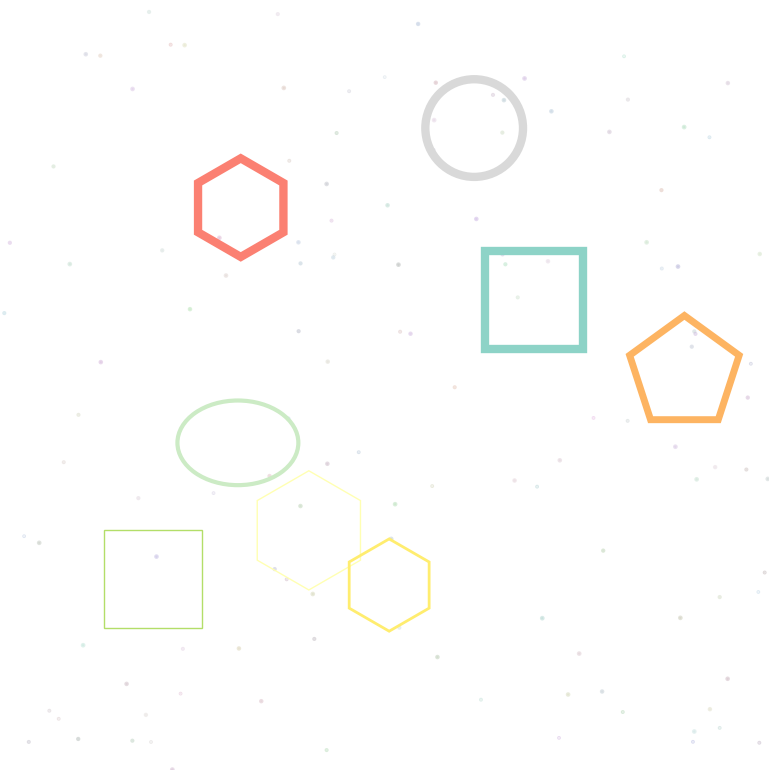[{"shape": "square", "thickness": 3, "radius": 0.32, "center": [0.693, 0.611]}, {"shape": "hexagon", "thickness": 0.5, "radius": 0.39, "center": [0.401, 0.311]}, {"shape": "hexagon", "thickness": 3, "radius": 0.32, "center": [0.313, 0.73]}, {"shape": "pentagon", "thickness": 2.5, "radius": 0.37, "center": [0.889, 0.515]}, {"shape": "square", "thickness": 0.5, "radius": 0.32, "center": [0.199, 0.248]}, {"shape": "circle", "thickness": 3, "radius": 0.32, "center": [0.616, 0.834]}, {"shape": "oval", "thickness": 1.5, "radius": 0.39, "center": [0.309, 0.425]}, {"shape": "hexagon", "thickness": 1, "radius": 0.3, "center": [0.505, 0.24]}]